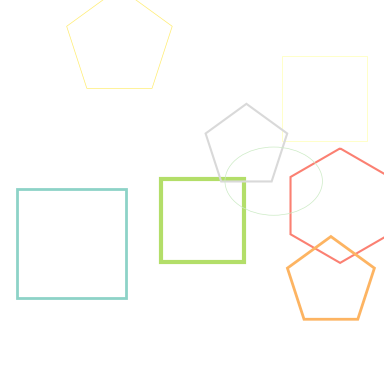[{"shape": "square", "thickness": 2, "radius": 0.71, "center": [0.185, 0.368]}, {"shape": "square", "thickness": 0.5, "radius": 0.55, "center": [0.842, 0.744]}, {"shape": "hexagon", "thickness": 1.5, "radius": 0.74, "center": [0.883, 0.466]}, {"shape": "pentagon", "thickness": 2, "radius": 0.59, "center": [0.859, 0.267]}, {"shape": "square", "thickness": 3, "radius": 0.54, "center": [0.526, 0.427]}, {"shape": "pentagon", "thickness": 1.5, "radius": 0.56, "center": [0.64, 0.619]}, {"shape": "oval", "thickness": 0.5, "radius": 0.63, "center": [0.711, 0.529]}, {"shape": "pentagon", "thickness": 0.5, "radius": 0.72, "center": [0.31, 0.887]}]